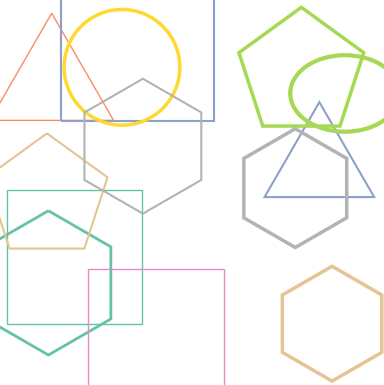[{"shape": "hexagon", "thickness": 2, "radius": 0.94, "center": [0.126, 0.265]}, {"shape": "square", "thickness": 1, "radius": 0.87, "center": [0.194, 0.332]}, {"shape": "triangle", "thickness": 1, "radius": 0.93, "center": [0.134, 0.78]}, {"shape": "triangle", "thickness": 1.5, "radius": 0.82, "center": [0.83, 0.57]}, {"shape": "square", "thickness": 1.5, "radius": 0.99, "center": [0.358, 0.884]}, {"shape": "square", "thickness": 1, "radius": 0.88, "center": [0.405, 0.126]}, {"shape": "oval", "thickness": 3, "radius": 0.71, "center": [0.896, 0.757]}, {"shape": "pentagon", "thickness": 2.5, "radius": 0.85, "center": [0.783, 0.81]}, {"shape": "circle", "thickness": 2.5, "radius": 0.75, "center": [0.317, 0.825]}, {"shape": "hexagon", "thickness": 2.5, "radius": 0.75, "center": [0.863, 0.159]}, {"shape": "pentagon", "thickness": 1.5, "radius": 0.83, "center": [0.122, 0.488]}, {"shape": "hexagon", "thickness": 1.5, "radius": 0.88, "center": [0.371, 0.62]}, {"shape": "hexagon", "thickness": 2.5, "radius": 0.77, "center": [0.767, 0.511]}]